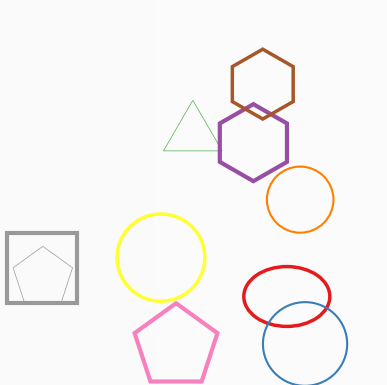[{"shape": "oval", "thickness": 2.5, "radius": 0.56, "center": [0.74, 0.23]}, {"shape": "circle", "thickness": 1.5, "radius": 0.54, "center": [0.787, 0.107]}, {"shape": "triangle", "thickness": 0.5, "radius": 0.44, "center": [0.498, 0.652]}, {"shape": "hexagon", "thickness": 3, "radius": 0.5, "center": [0.654, 0.629]}, {"shape": "circle", "thickness": 1.5, "radius": 0.43, "center": [0.775, 0.481]}, {"shape": "circle", "thickness": 2.5, "radius": 0.57, "center": [0.415, 0.331]}, {"shape": "hexagon", "thickness": 2.5, "radius": 0.45, "center": [0.678, 0.782]}, {"shape": "pentagon", "thickness": 3, "radius": 0.56, "center": [0.454, 0.1]}, {"shape": "pentagon", "thickness": 0.5, "radius": 0.4, "center": [0.111, 0.28]}, {"shape": "square", "thickness": 3, "radius": 0.45, "center": [0.108, 0.304]}]